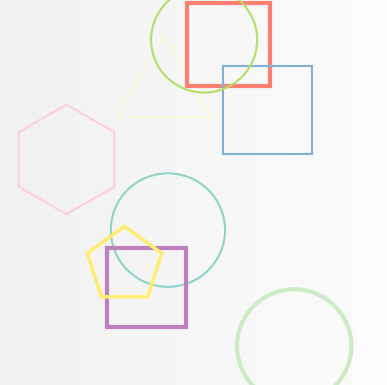[{"shape": "circle", "thickness": 1.5, "radius": 0.74, "center": [0.433, 0.402]}, {"shape": "triangle", "thickness": 0.5, "radius": 0.71, "center": [0.424, 0.766]}, {"shape": "square", "thickness": 3, "radius": 0.54, "center": [0.589, 0.884]}, {"shape": "square", "thickness": 1.5, "radius": 0.58, "center": [0.691, 0.714]}, {"shape": "circle", "thickness": 1.5, "radius": 0.68, "center": [0.527, 0.897]}, {"shape": "hexagon", "thickness": 1.5, "radius": 0.71, "center": [0.172, 0.586]}, {"shape": "square", "thickness": 3, "radius": 0.51, "center": [0.378, 0.253]}, {"shape": "circle", "thickness": 3, "radius": 0.74, "center": [0.759, 0.101]}, {"shape": "pentagon", "thickness": 2.5, "radius": 0.51, "center": [0.321, 0.311]}]